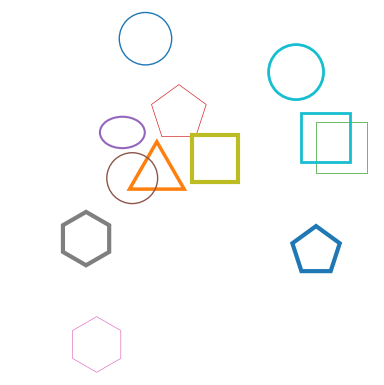[{"shape": "pentagon", "thickness": 3, "radius": 0.32, "center": [0.821, 0.348]}, {"shape": "circle", "thickness": 1, "radius": 0.34, "center": [0.378, 0.899]}, {"shape": "triangle", "thickness": 2.5, "radius": 0.41, "center": [0.407, 0.55]}, {"shape": "square", "thickness": 0.5, "radius": 0.33, "center": [0.887, 0.616]}, {"shape": "pentagon", "thickness": 0.5, "radius": 0.37, "center": [0.465, 0.706]}, {"shape": "oval", "thickness": 1.5, "radius": 0.29, "center": [0.318, 0.656]}, {"shape": "circle", "thickness": 1, "radius": 0.33, "center": [0.343, 0.537]}, {"shape": "hexagon", "thickness": 0.5, "radius": 0.36, "center": [0.251, 0.105]}, {"shape": "hexagon", "thickness": 3, "radius": 0.35, "center": [0.224, 0.38]}, {"shape": "square", "thickness": 3, "radius": 0.3, "center": [0.558, 0.588]}, {"shape": "square", "thickness": 2, "radius": 0.32, "center": [0.846, 0.644]}, {"shape": "circle", "thickness": 2, "radius": 0.36, "center": [0.769, 0.813]}]